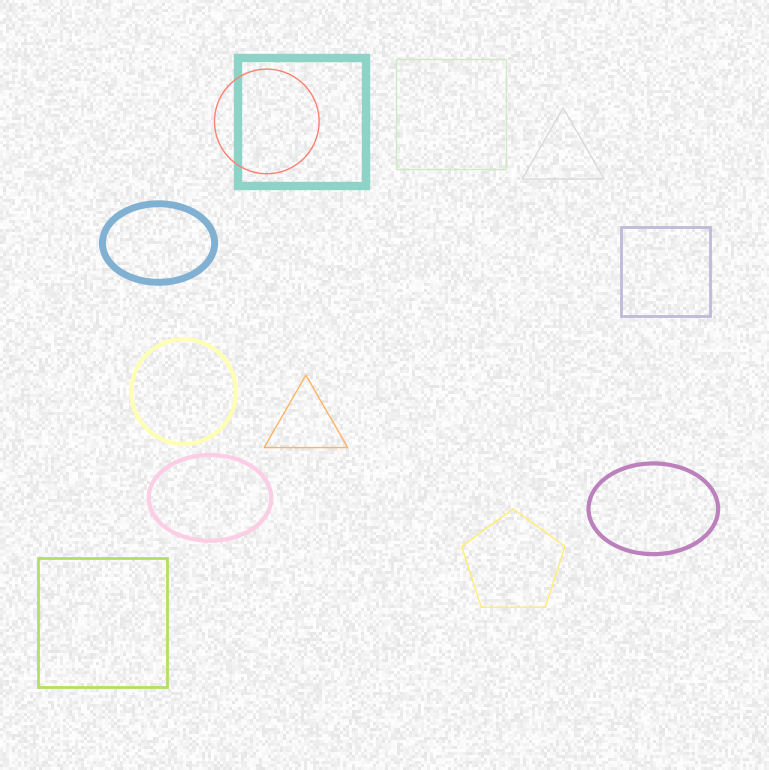[{"shape": "square", "thickness": 3, "radius": 0.41, "center": [0.392, 0.841]}, {"shape": "circle", "thickness": 1.5, "radius": 0.34, "center": [0.239, 0.491]}, {"shape": "square", "thickness": 1, "radius": 0.29, "center": [0.864, 0.647]}, {"shape": "circle", "thickness": 0.5, "radius": 0.34, "center": [0.346, 0.842]}, {"shape": "oval", "thickness": 2.5, "radius": 0.36, "center": [0.206, 0.684]}, {"shape": "triangle", "thickness": 0.5, "radius": 0.31, "center": [0.397, 0.45]}, {"shape": "square", "thickness": 1, "radius": 0.42, "center": [0.133, 0.191]}, {"shape": "oval", "thickness": 1.5, "radius": 0.4, "center": [0.273, 0.353]}, {"shape": "triangle", "thickness": 0.5, "radius": 0.31, "center": [0.731, 0.798]}, {"shape": "oval", "thickness": 1.5, "radius": 0.42, "center": [0.848, 0.339]}, {"shape": "square", "thickness": 0.5, "radius": 0.36, "center": [0.586, 0.852]}, {"shape": "pentagon", "thickness": 0.5, "radius": 0.35, "center": [0.667, 0.269]}]